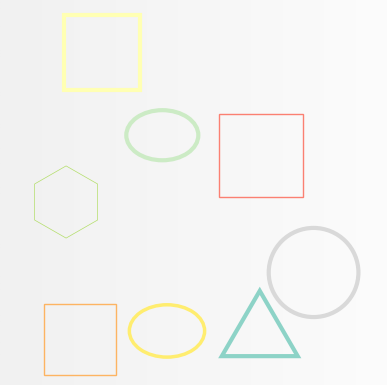[{"shape": "triangle", "thickness": 3, "radius": 0.57, "center": [0.67, 0.131]}, {"shape": "square", "thickness": 3, "radius": 0.49, "center": [0.263, 0.864]}, {"shape": "square", "thickness": 1, "radius": 0.54, "center": [0.674, 0.596]}, {"shape": "square", "thickness": 1, "radius": 0.46, "center": [0.206, 0.118]}, {"shape": "hexagon", "thickness": 0.5, "radius": 0.47, "center": [0.171, 0.475]}, {"shape": "circle", "thickness": 3, "radius": 0.58, "center": [0.809, 0.292]}, {"shape": "oval", "thickness": 3, "radius": 0.46, "center": [0.419, 0.649]}, {"shape": "oval", "thickness": 2.5, "radius": 0.49, "center": [0.431, 0.14]}]